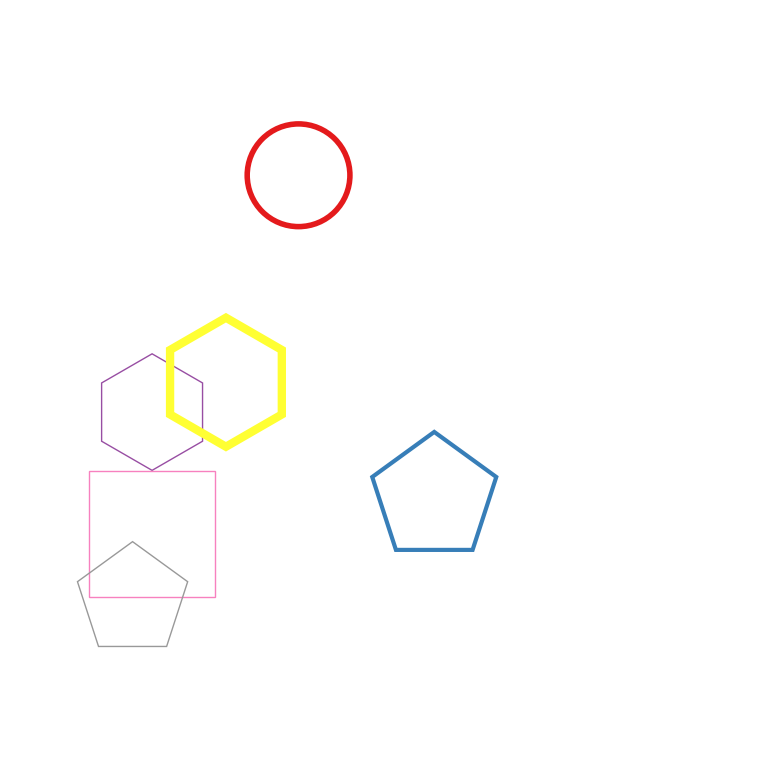[{"shape": "circle", "thickness": 2, "radius": 0.33, "center": [0.388, 0.772]}, {"shape": "pentagon", "thickness": 1.5, "radius": 0.42, "center": [0.564, 0.354]}, {"shape": "hexagon", "thickness": 0.5, "radius": 0.38, "center": [0.198, 0.465]}, {"shape": "hexagon", "thickness": 3, "radius": 0.42, "center": [0.293, 0.504]}, {"shape": "square", "thickness": 0.5, "radius": 0.41, "center": [0.198, 0.307]}, {"shape": "pentagon", "thickness": 0.5, "radius": 0.38, "center": [0.172, 0.221]}]